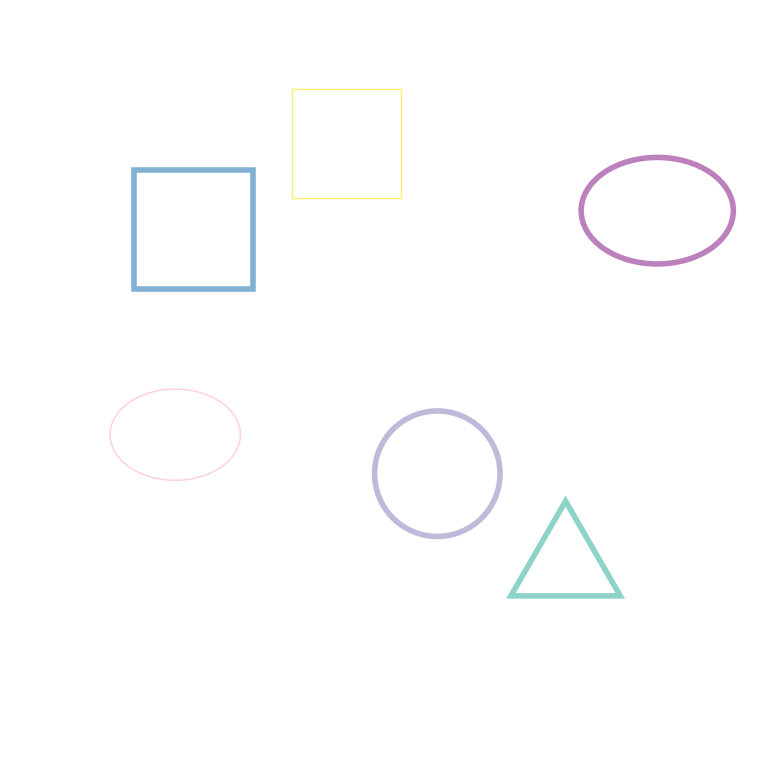[{"shape": "triangle", "thickness": 2, "radius": 0.41, "center": [0.734, 0.267]}, {"shape": "circle", "thickness": 2, "radius": 0.41, "center": [0.568, 0.385]}, {"shape": "square", "thickness": 2, "radius": 0.39, "center": [0.251, 0.702]}, {"shape": "oval", "thickness": 0.5, "radius": 0.42, "center": [0.228, 0.435]}, {"shape": "oval", "thickness": 2, "radius": 0.49, "center": [0.854, 0.726]}, {"shape": "square", "thickness": 0.5, "radius": 0.35, "center": [0.45, 0.813]}]